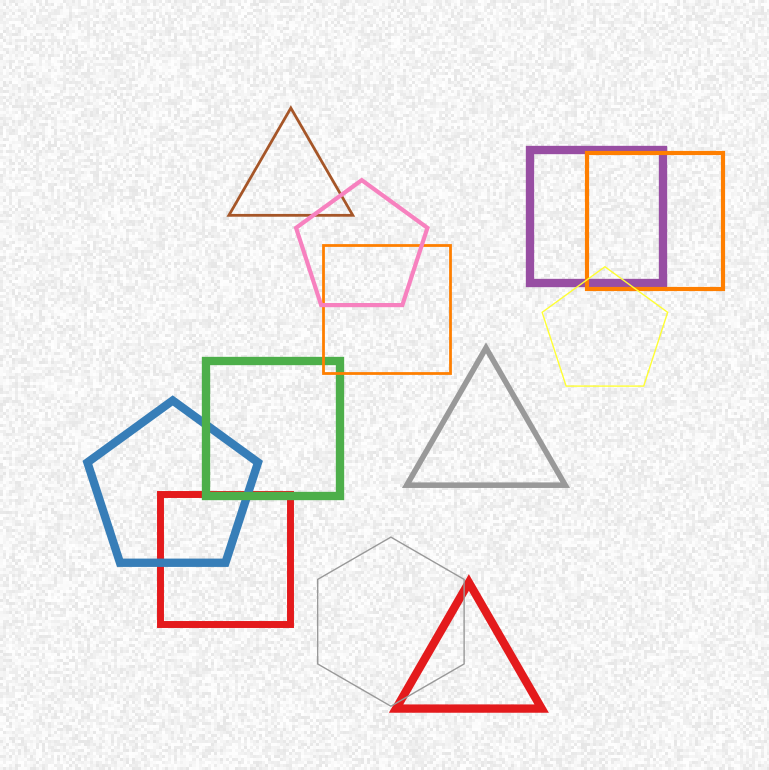[{"shape": "square", "thickness": 2.5, "radius": 0.42, "center": [0.292, 0.273]}, {"shape": "triangle", "thickness": 3, "radius": 0.55, "center": [0.609, 0.134]}, {"shape": "pentagon", "thickness": 3, "radius": 0.58, "center": [0.224, 0.363]}, {"shape": "square", "thickness": 3, "radius": 0.44, "center": [0.355, 0.444]}, {"shape": "square", "thickness": 3, "radius": 0.43, "center": [0.775, 0.719]}, {"shape": "square", "thickness": 1.5, "radius": 0.44, "center": [0.85, 0.713]}, {"shape": "square", "thickness": 1, "radius": 0.41, "center": [0.502, 0.598]}, {"shape": "pentagon", "thickness": 0.5, "radius": 0.43, "center": [0.786, 0.568]}, {"shape": "triangle", "thickness": 1, "radius": 0.46, "center": [0.378, 0.767]}, {"shape": "pentagon", "thickness": 1.5, "radius": 0.45, "center": [0.47, 0.676]}, {"shape": "hexagon", "thickness": 0.5, "radius": 0.55, "center": [0.508, 0.193]}, {"shape": "triangle", "thickness": 2, "radius": 0.59, "center": [0.631, 0.429]}]